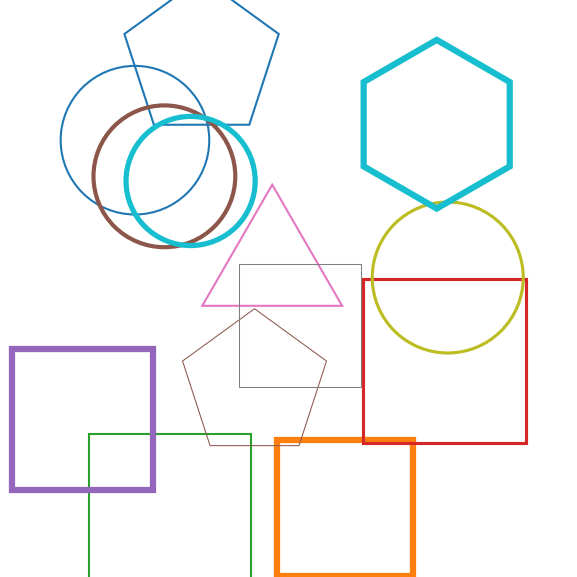[{"shape": "circle", "thickness": 1, "radius": 0.64, "center": [0.234, 0.756]}, {"shape": "pentagon", "thickness": 1, "radius": 0.7, "center": [0.349, 0.897]}, {"shape": "square", "thickness": 3, "radius": 0.59, "center": [0.598, 0.119]}, {"shape": "square", "thickness": 1, "radius": 0.7, "center": [0.294, 0.108]}, {"shape": "square", "thickness": 1.5, "radius": 0.71, "center": [0.77, 0.374]}, {"shape": "square", "thickness": 3, "radius": 0.61, "center": [0.143, 0.273]}, {"shape": "pentagon", "thickness": 0.5, "radius": 0.66, "center": [0.441, 0.333]}, {"shape": "circle", "thickness": 2, "radius": 0.61, "center": [0.285, 0.694]}, {"shape": "triangle", "thickness": 1, "radius": 0.7, "center": [0.471, 0.54]}, {"shape": "square", "thickness": 0.5, "radius": 0.53, "center": [0.519, 0.436]}, {"shape": "circle", "thickness": 1.5, "radius": 0.65, "center": [0.775, 0.519]}, {"shape": "circle", "thickness": 2.5, "radius": 0.56, "center": [0.33, 0.686]}, {"shape": "hexagon", "thickness": 3, "radius": 0.73, "center": [0.756, 0.784]}]